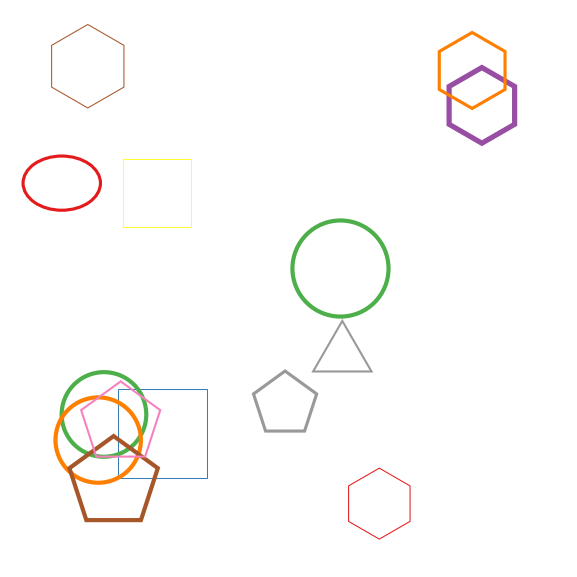[{"shape": "hexagon", "thickness": 0.5, "radius": 0.31, "center": [0.657, 0.127]}, {"shape": "oval", "thickness": 1.5, "radius": 0.34, "center": [0.107, 0.682]}, {"shape": "square", "thickness": 0.5, "radius": 0.39, "center": [0.281, 0.248]}, {"shape": "circle", "thickness": 2, "radius": 0.37, "center": [0.18, 0.281]}, {"shape": "circle", "thickness": 2, "radius": 0.42, "center": [0.59, 0.534]}, {"shape": "hexagon", "thickness": 2.5, "radius": 0.33, "center": [0.834, 0.817]}, {"shape": "circle", "thickness": 2, "radius": 0.37, "center": [0.17, 0.237]}, {"shape": "hexagon", "thickness": 1.5, "radius": 0.33, "center": [0.818, 0.877]}, {"shape": "square", "thickness": 0.5, "radius": 0.29, "center": [0.272, 0.665]}, {"shape": "hexagon", "thickness": 0.5, "radius": 0.36, "center": [0.152, 0.884]}, {"shape": "pentagon", "thickness": 2, "radius": 0.4, "center": [0.197, 0.164]}, {"shape": "pentagon", "thickness": 1, "radius": 0.36, "center": [0.209, 0.267]}, {"shape": "triangle", "thickness": 1, "radius": 0.29, "center": [0.593, 0.385]}, {"shape": "pentagon", "thickness": 1.5, "radius": 0.29, "center": [0.494, 0.299]}]